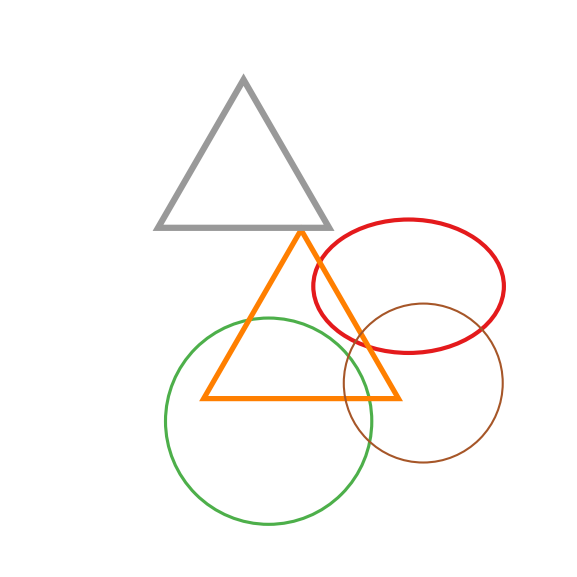[{"shape": "oval", "thickness": 2, "radius": 0.83, "center": [0.708, 0.503]}, {"shape": "circle", "thickness": 1.5, "radius": 0.89, "center": [0.465, 0.27]}, {"shape": "triangle", "thickness": 2.5, "radius": 0.97, "center": [0.521, 0.406]}, {"shape": "circle", "thickness": 1, "radius": 0.69, "center": [0.733, 0.336]}, {"shape": "triangle", "thickness": 3, "radius": 0.86, "center": [0.422, 0.69]}]